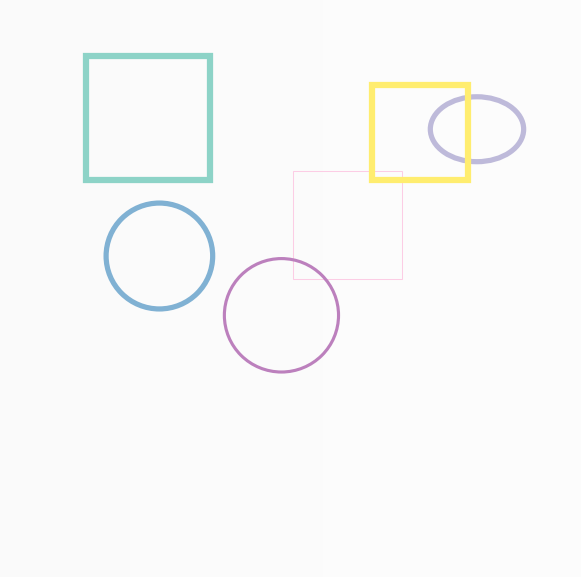[{"shape": "square", "thickness": 3, "radius": 0.54, "center": [0.255, 0.795]}, {"shape": "oval", "thickness": 2.5, "radius": 0.4, "center": [0.821, 0.775]}, {"shape": "circle", "thickness": 2.5, "radius": 0.46, "center": [0.274, 0.556]}, {"shape": "square", "thickness": 0.5, "radius": 0.47, "center": [0.598, 0.609]}, {"shape": "circle", "thickness": 1.5, "radius": 0.49, "center": [0.484, 0.453]}, {"shape": "square", "thickness": 3, "radius": 0.41, "center": [0.723, 0.77]}]